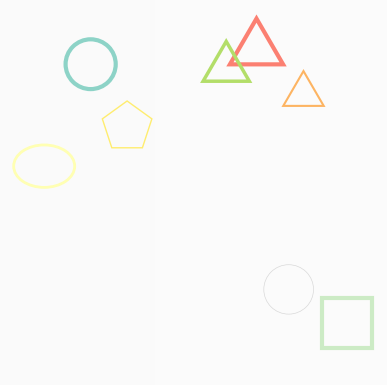[{"shape": "circle", "thickness": 3, "radius": 0.32, "center": [0.234, 0.833]}, {"shape": "oval", "thickness": 2, "radius": 0.39, "center": [0.114, 0.568]}, {"shape": "triangle", "thickness": 3, "radius": 0.4, "center": [0.662, 0.872]}, {"shape": "triangle", "thickness": 1.5, "radius": 0.3, "center": [0.783, 0.755]}, {"shape": "triangle", "thickness": 2.5, "radius": 0.34, "center": [0.584, 0.823]}, {"shape": "circle", "thickness": 0.5, "radius": 0.32, "center": [0.745, 0.248]}, {"shape": "square", "thickness": 3, "radius": 0.32, "center": [0.895, 0.162]}, {"shape": "pentagon", "thickness": 1, "radius": 0.34, "center": [0.328, 0.671]}]